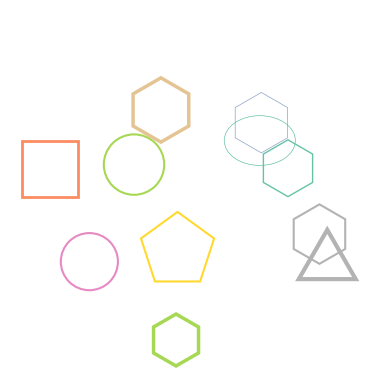[{"shape": "oval", "thickness": 0.5, "radius": 0.46, "center": [0.675, 0.635]}, {"shape": "hexagon", "thickness": 1, "radius": 0.37, "center": [0.748, 0.563]}, {"shape": "square", "thickness": 2, "radius": 0.37, "center": [0.13, 0.561]}, {"shape": "hexagon", "thickness": 0.5, "radius": 0.39, "center": [0.679, 0.681]}, {"shape": "circle", "thickness": 1.5, "radius": 0.37, "center": [0.232, 0.32]}, {"shape": "hexagon", "thickness": 2.5, "radius": 0.34, "center": [0.457, 0.117]}, {"shape": "circle", "thickness": 1.5, "radius": 0.39, "center": [0.348, 0.573]}, {"shape": "pentagon", "thickness": 1.5, "radius": 0.5, "center": [0.461, 0.35]}, {"shape": "hexagon", "thickness": 2.5, "radius": 0.42, "center": [0.418, 0.714]}, {"shape": "hexagon", "thickness": 1.5, "radius": 0.39, "center": [0.83, 0.392]}, {"shape": "triangle", "thickness": 3, "radius": 0.43, "center": [0.85, 0.318]}]